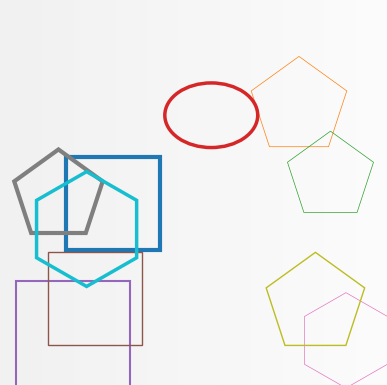[{"shape": "square", "thickness": 3, "radius": 0.6, "center": [0.292, 0.472]}, {"shape": "pentagon", "thickness": 0.5, "radius": 0.65, "center": [0.772, 0.724]}, {"shape": "pentagon", "thickness": 0.5, "radius": 0.58, "center": [0.853, 0.543]}, {"shape": "oval", "thickness": 2.5, "radius": 0.6, "center": [0.545, 0.701]}, {"shape": "square", "thickness": 1.5, "radius": 0.74, "center": [0.188, 0.122]}, {"shape": "square", "thickness": 1, "radius": 0.61, "center": [0.245, 0.225]}, {"shape": "hexagon", "thickness": 0.5, "radius": 0.62, "center": [0.893, 0.116]}, {"shape": "pentagon", "thickness": 3, "radius": 0.6, "center": [0.151, 0.492]}, {"shape": "pentagon", "thickness": 1, "radius": 0.67, "center": [0.814, 0.211]}, {"shape": "hexagon", "thickness": 2.5, "radius": 0.75, "center": [0.223, 0.405]}]